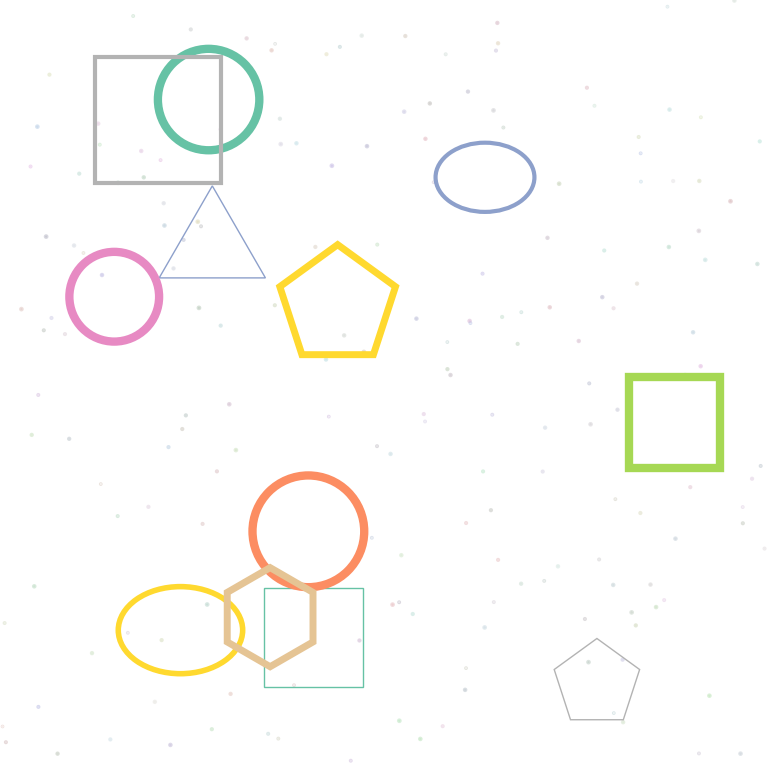[{"shape": "circle", "thickness": 3, "radius": 0.33, "center": [0.271, 0.871]}, {"shape": "square", "thickness": 0.5, "radius": 0.32, "center": [0.407, 0.172]}, {"shape": "circle", "thickness": 3, "radius": 0.36, "center": [0.4, 0.31]}, {"shape": "triangle", "thickness": 0.5, "radius": 0.4, "center": [0.276, 0.679]}, {"shape": "oval", "thickness": 1.5, "radius": 0.32, "center": [0.63, 0.77]}, {"shape": "circle", "thickness": 3, "radius": 0.29, "center": [0.148, 0.615]}, {"shape": "square", "thickness": 3, "radius": 0.3, "center": [0.876, 0.451]}, {"shape": "pentagon", "thickness": 2.5, "radius": 0.39, "center": [0.439, 0.603]}, {"shape": "oval", "thickness": 2, "radius": 0.4, "center": [0.234, 0.182]}, {"shape": "hexagon", "thickness": 2.5, "radius": 0.32, "center": [0.351, 0.198]}, {"shape": "square", "thickness": 1.5, "radius": 0.41, "center": [0.205, 0.844]}, {"shape": "pentagon", "thickness": 0.5, "radius": 0.29, "center": [0.775, 0.112]}]